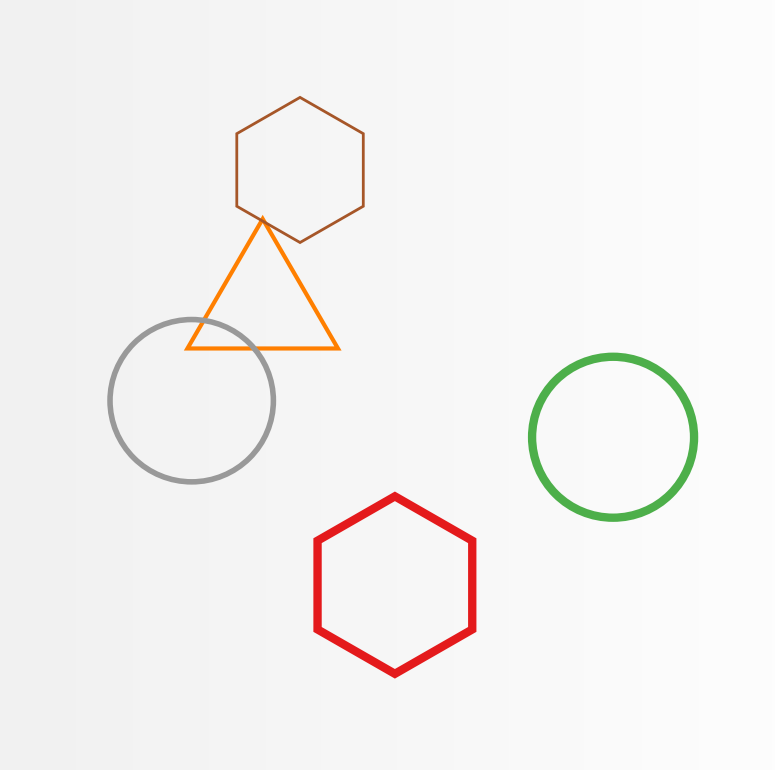[{"shape": "hexagon", "thickness": 3, "radius": 0.58, "center": [0.51, 0.24]}, {"shape": "circle", "thickness": 3, "radius": 0.52, "center": [0.791, 0.432]}, {"shape": "triangle", "thickness": 1.5, "radius": 0.56, "center": [0.339, 0.603]}, {"shape": "hexagon", "thickness": 1, "radius": 0.47, "center": [0.387, 0.779]}, {"shape": "circle", "thickness": 2, "radius": 0.53, "center": [0.247, 0.48]}]